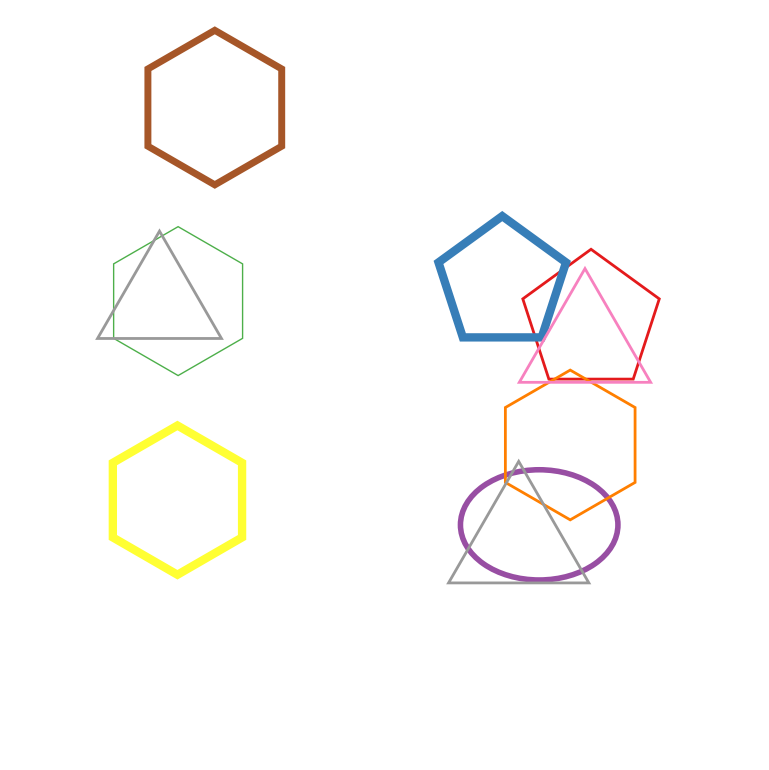[{"shape": "pentagon", "thickness": 1, "radius": 0.47, "center": [0.768, 0.583]}, {"shape": "pentagon", "thickness": 3, "radius": 0.44, "center": [0.652, 0.632]}, {"shape": "hexagon", "thickness": 0.5, "radius": 0.48, "center": [0.231, 0.609]}, {"shape": "oval", "thickness": 2, "radius": 0.51, "center": [0.7, 0.318]}, {"shape": "hexagon", "thickness": 1, "radius": 0.49, "center": [0.741, 0.422]}, {"shape": "hexagon", "thickness": 3, "radius": 0.48, "center": [0.23, 0.35]}, {"shape": "hexagon", "thickness": 2.5, "radius": 0.5, "center": [0.279, 0.86]}, {"shape": "triangle", "thickness": 1, "radius": 0.49, "center": [0.76, 0.553]}, {"shape": "triangle", "thickness": 1, "radius": 0.46, "center": [0.207, 0.607]}, {"shape": "triangle", "thickness": 1, "radius": 0.53, "center": [0.674, 0.296]}]